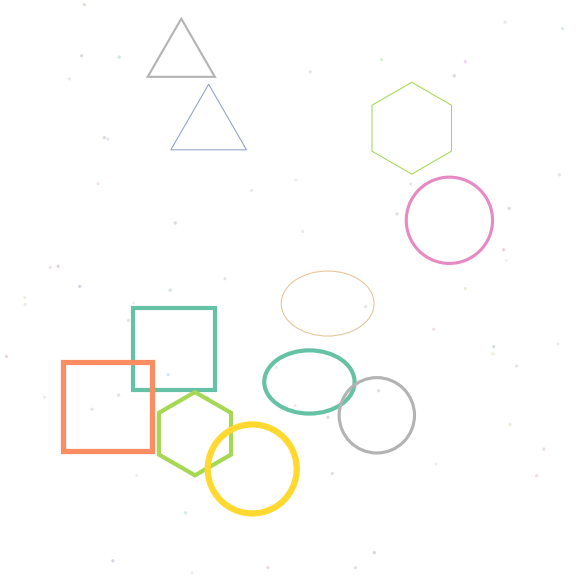[{"shape": "square", "thickness": 2, "radius": 0.35, "center": [0.301, 0.394]}, {"shape": "oval", "thickness": 2, "radius": 0.39, "center": [0.536, 0.338]}, {"shape": "square", "thickness": 2.5, "radius": 0.39, "center": [0.186, 0.295]}, {"shape": "triangle", "thickness": 0.5, "radius": 0.38, "center": [0.361, 0.778]}, {"shape": "circle", "thickness": 1.5, "radius": 0.37, "center": [0.778, 0.618]}, {"shape": "hexagon", "thickness": 0.5, "radius": 0.4, "center": [0.713, 0.777]}, {"shape": "hexagon", "thickness": 2, "radius": 0.36, "center": [0.338, 0.248]}, {"shape": "circle", "thickness": 3, "radius": 0.39, "center": [0.437, 0.187]}, {"shape": "oval", "thickness": 0.5, "radius": 0.4, "center": [0.567, 0.474]}, {"shape": "triangle", "thickness": 1, "radius": 0.34, "center": [0.314, 0.9]}, {"shape": "circle", "thickness": 1.5, "radius": 0.33, "center": [0.653, 0.28]}]